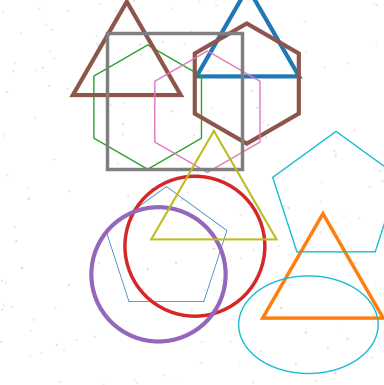[{"shape": "triangle", "thickness": 3, "radius": 0.77, "center": [0.644, 0.878]}, {"shape": "pentagon", "thickness": 0.5, "radius": 0.83, "center": [0.432, 0.35]}, {"shape": "triangle", "thickness": 2.5, "radius": 0.9, "center": [0.839, 0.264]}, {"shape": "hexagon", "thickness": 1, "radius": 0.81, "center": [0.384, 0.722]}, {"shape": "circle", "thickness": 2.5, "radius": 0.91, "center": [0.506, 0.36]}, {"shape": "circle", "thickness": 3, "radius": 0.87, "center": [0.412, 0.287]}, {"shape": "hexagon", "thickness": 3, "radius": 0.78, "center": [0.641, 0.783]}, {"shape": "triangle", "thickness": 3, "radius": 0.81, "center": [0.329, 0.834]}, {"shape": "hexagon", "thickness": 1, "radius": 0.79, "center": [0.539, 0.71]}, {"shape": "square", "thickness": 2.5, "radius": 0.88, "center": [0.453, 0.738]}, {"shape": "triangle", "thickness": 1.5, "radius": 0.94, "center": [0.556, 0.472]}, {"shape": "oval", "thickness": 1, "radius": 0.91, "center": [0.801, 0.157]}, {"shape": "pentagon", "thickness": 1, "radius": 0.87, "center": [0.873, 0.486]}]